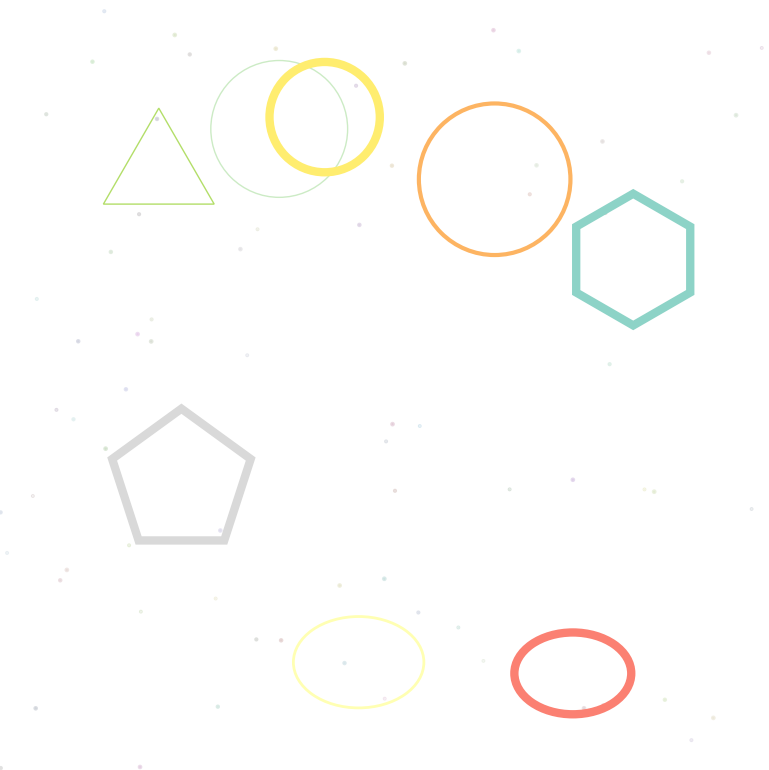[{"shape": "hexagon", "thickness": 3, "radius": 0.43, "center": [0.822, 0.663]}, {"shape": "oval", "thickness": 1, "radius": 0.42, "center": [0.466, 0.14]}, {"shape": "oval", "thickness": 3, "radius": 0.38, "center": [0.744, 0.125]}, {"shape": "circle", "thickness": 1.5, "radius": 0.49, "center": [0.642, 0.767]}, {"shape": "triangle", "thickness": 0.5, "radius": 0.42, "center": [0.206, 0.776]}, {"shape": "pentagon", "thickness": 3, "radius": 0.47, "center": [0.236, 0.375]}, {"shape": "circle", "thickness": 0.5, "radius": 0.44, "center": [0.363, 0.833]}, {"shape": "circle", "thickness": 3, "radius": 0.36, "center": [0.422, 0.848]}]